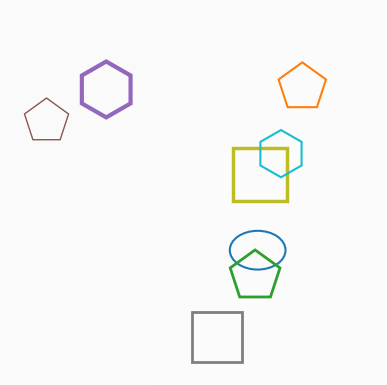[{"shape": "oval", "thickness": 1.5, "radius": 0.36, "center": [0.665, 0.35]}, {"shape": "pentagon", "thickness": 1.5, "radius": 0.32, "center": [0.78, 0.774]}, {"shape": "pentagon", "thickness": 2, "radius": 0.34, "center": [0.658, 0.283]}, {"shape": "hexagon", "thickness": 3, "radius": 0.36, "center": [0.274, 0.768]}, {"shape": "pentagon", "thickness": 1, "radius": 0.3, "center": [0.12, 0.685]}, {"shape": "square", "thickness": 2, "radius": 0.33, "center": [0.56, 0.124]}, {"shape": "square", "thickness": 2.5, "radius": 0.34, "center": [0.671, 0.546]}, {"shape": "hexagon", "thickness": 1.5, "radius": 0.31, "center": [0.725, 0.601]}]